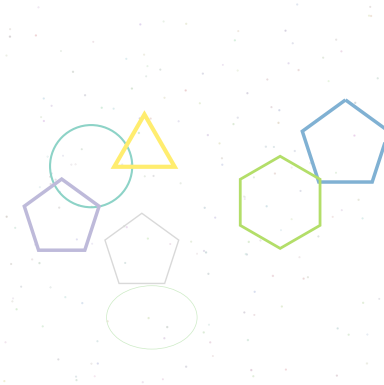[{"shape": "circle", "thickness": 1.5, "radius": 0.53, "center": [0.237, 0.568]}, {"shape": "pentagon", "thickness": 2.5, "radius": 0.51, "center": [0.16, 0.433]}, {"shape": "pentagon", "thickness": 2.5, "radius": 0.59, "center": [0.897, 0.623]}, {"shape": "hexagon", "thickness": 2, "radius": 0.6, "center": [0.728, 0.474]}, {"shape": "pentagon", "thickness": 1, "radius": 0.5, "center": [0.368, 0.345]}, {"shape": "oval", "thickness": 0.5, "radius": 0.59, "center": [0.394, 0.176]}, {"shape": "triangle", "thickness": 3, "radius": 0.45, "center": [0.375, 0.612]}]